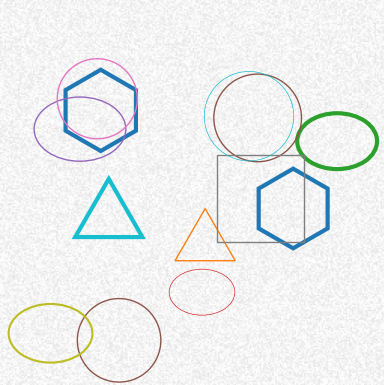[{"shape": "hexagon", "thickness": 3, "radius": 0.52, "center": [0.761, 0.458]}, {"shape": "hexagon", "thickness": 3, "radius": 0.53, "center": [0.262, 0.713]}, {"shape": "triangle", "thickness": 1, "radius": 0.45, "center": [0.533, 0.368]}, {"shape": "oval", "thickness": 3, "radius": 0.52, "center": [0.876, 0.633]}, {"shape": "oval", "thickness": 0.5, "radius": 0.43, "center": [0.525, 0.241]}, {"shape": "oval", "thickness": 1, "radius": 0.6, "center": [0.208, 0.665]}, {"shape": "circle", "thickness": 1, "radius": 0.57, "center": [0.669, 0.694]}, {"shape": "circle", "thickness": 1, "radius": 0.54, "center": [0.309, 0.116]}, {"shape": "circle", "thickness": 1, "radius": 0.52, "center": [0.253, 0.743]}, {"shape": "square", "thickness": 1, "radius": 0.57, "center": [0.677, 0.485]}, {"shape": "oval", "thickness": 1.5, "radius": 0.54, "center": [0.131, 0.134]}, {"shape": "triangle", "thickness": 3, "radius": 0.5, "center": [0.283, 0.435]}, {"shape": "circle", "thickness": 0.5, "radius": 0.58, "center": [0.647, 0.698]}]